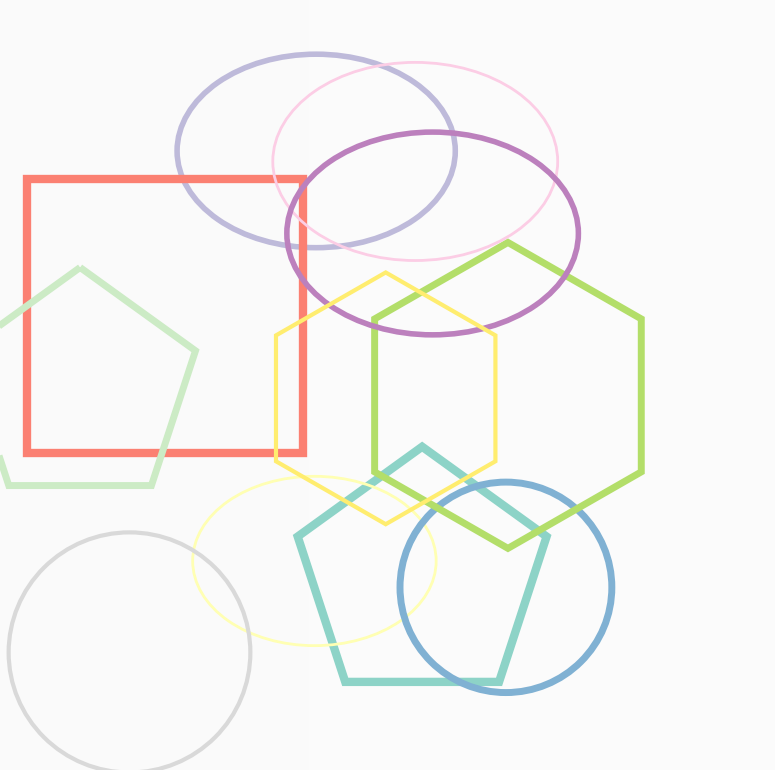[{"shape": "pentagon", "thickness": 3, "radius": 0.84, "center": [0.545, 0.251]}, {"shape": "oval", "thickness": 1, "radius": 0.79, "center": [0.406, 0.271]}, {"shape": "oval", "thickness": 2, "radius": 0.9, "center": [0.408, 0.804]}, {"shape": "square", "thickness": 3, "radius": 0.89, "center": [0.212, 0.59]}, {"shape": "circle", "thickness": 2.5, "radius": 0.68, "center": [0.653, 0.237]}, {"shape": "hexagon", "thickness": 2.5, "radius": 0.99, "center": [0.655, 0.486]}, {"shape": "oval", "thickness": 1, "radius": 0.92, "center": [0.536, 0.79]}, {"shape": "circle", "thickness": 1.5, "radius": 0.78, "center": [0.167, 0.153]}, {"shape": "oval", "thickness": 2, "radius": 0.94, "center": [0.558, 0.697]}, {"shape": "pentagon", "thickness": 2.5, "radius": 0.78, "center": [0.103, 0.496]}, {"shape": "hexagon", "thickness": 1.5, "radius": 0.82, "center": [0.498, 0.483]}]